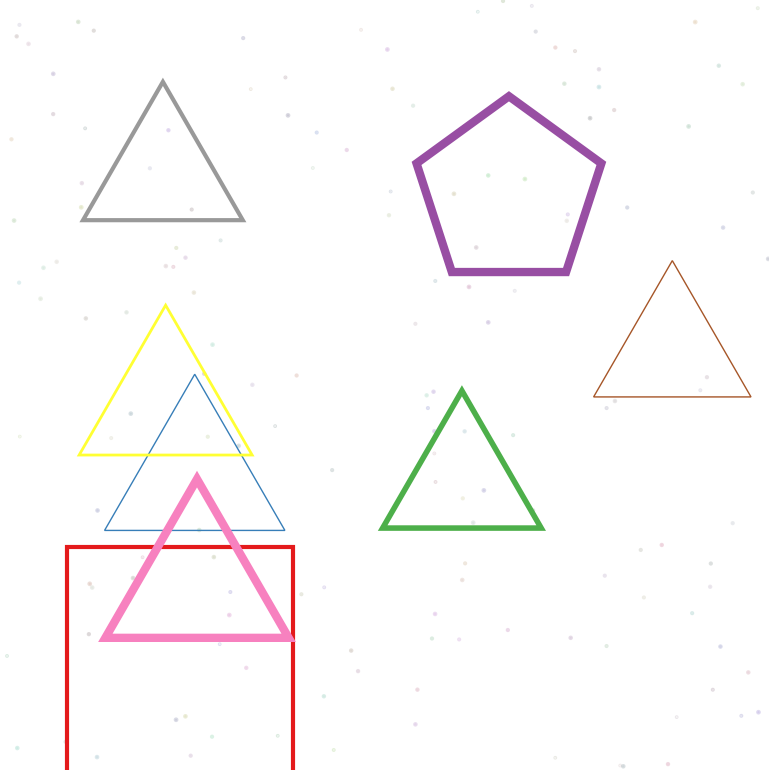[{"shape": "square", "thickness": 1.5, "radius": 0.73, "center": [0.234, 0.142]}, {"shape": "triangle", "thickness": 0.5, "radius": 0.68, "center": [0.253, 0.379]}, {"shape": "triangle", "thickness": 2, "radius": 0.59, "center": [0.6, 0.374]}, {"shape": "pentagon", "thickness": 3, "radius": 0.63, "center": [0.661, 0.749]}, {"shape": "triangle", "thickness": 1, "radius": 0.65, "center": [0.215, 0.474]}, {"shape": "triangle", "thickness": 0.5, "radius": 0.59, "center": [0.873, 0.544]}, {"shape": "triangle", "thickness": 3, "radius": 0.69, "center": [0.256, 0.24]}, {"shape": "triangle", "thickness": 1.5, "radius": 0.6, "center": [0.212, 0.774]}]